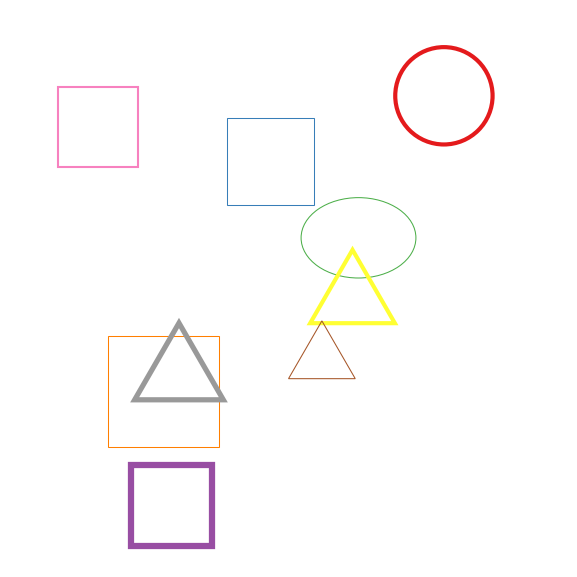[{"shape": "circle", "thickness": 2, "radius": 0.42, "center": [0.769, 0.833]}, {"shape": "square", "thickness": 0.5, "radius": 0.37, "center": [0.468, 0.72]}, {"shape": "oval", "thickness": 0.5, "radius": 0.5, "center": [0.621, 0.587]}, {"shape": "square", "thickness": 3, "radius": 0.35, "center": [0.296, 0.123]}, {"shape": "square", "thickness": 0.5, "radius": 0.48, "center": [0.283, 0.321]}, {"shape": "triangle", "thickness": 2, "radius": 0.42, "center": [0.61, 0.482]}, {"shape": "triangle", "thickness": 0.5, "radius": 0.33, "center": [0.557, 0.377]}, {"shape": "square", "thickness": 1, "radius": 0.35, "center": [0.169, 0.779]}, {"shape": "triangle", "thickness": 2.5, "radius": 0.44, "center": [0.31, 0.351]}]